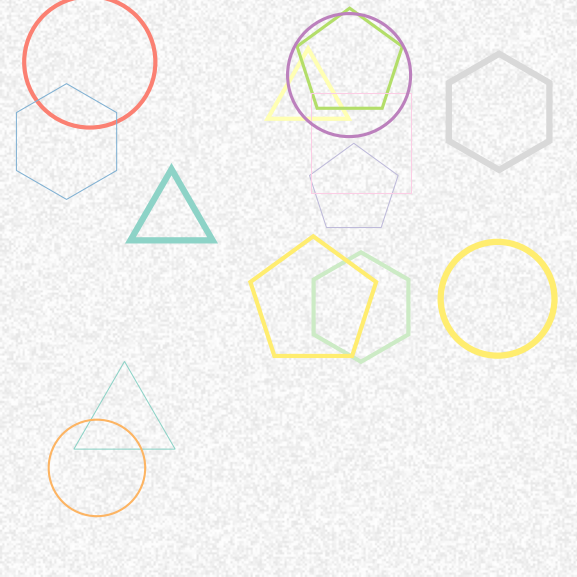[{"shape": "triangle", "thickness": 0.5, "radius": 0.51, "center": [0.216, 0.272]}, {"shape": "triangle", "thickness": 3, "radius": 0.41, "center": [0.297, 0.624]}, {"shape": "triangle", "thickness": 2, "radius": 0.41, "center": [0.534, 0.834]}, {"shape": "pentagon", "thickness": 0.5, "radius": 0.4, "center": [0.613, 0.67]}, {"shape": "circle", "thickness": 2, "radius": 0.57, "center": [0.155, 0.892]}, {"shape": "hexagon", "thickness": 0.5, "radius": 0.5, "center": [0.115, 0.754]}, {"shape": "circle", "thickness": 1, "radius": 0.42, "center": [0.168, 0.189]}, {"shape": "pentagon", "thickness": 1.5, "radius": 0.48, "center": [0.606, 0.889]}, {"shape": "square", "thickness": 0.5, "radius": 0.43, "center": [0.625, 0.751]}, {"shape": "hexagon", "thickness": 3, "radius": 0.5, "center": [0.864, 0.805]}, {"shape": "circle", "thickness": 1.5, "radius": 0.53, "center": [0.604, 0.869]}, {"shape": "hexagon", "thickness": 2, "radius": 0.47, "center": [0.625, 0.467]}, {"shape": "pentagon", "thickness": 2, "radius": 0.57, "center": [0.542, 0.475]}, {"shape": "circle", "thickness": 3, "radius": 0.49, "center": [0.862, 0.482]}]